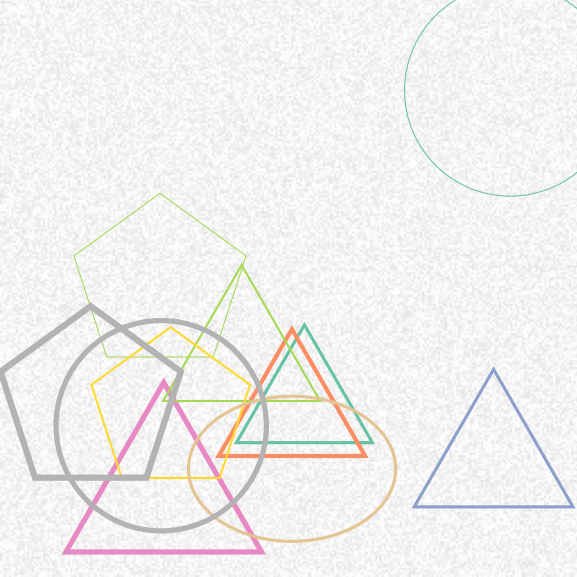[{"shape": "circle", "thickness": 0.5, "radius": 0.92, "center": [0.884, 0.843]}, {"shape": "triangle", "thickness": 1.5, "radius": 0.68, "center": [0.527, 0.301]}, {"shape": "triangle", "thickness": 2, "radius": 0.73, "center": [0.506, 0.283]}, {"shape": "triangle", "thickness": 1.5, "radius": 0.79, "center": [0.855, 0.201]}, {"shape": "triangle", "thickness": 2.5, "radius": 0.98, "center": [0.284, 0.141]}, {"shape": "triangle", "thickness": 1, "radius": 0.78, "center": [0.418, 0.383]}, {"shape": "pentagon", "thickness": 0.5, "radius": 0.78, "center": [0.277, 0.508]}, {"shape": "pentagon", "thickness": 1, "radius": 0.72, "center": [0.296, 0.288]}, {"shape": "oval", "thickness": 1.5, "radius": 0.9, "center": [0.506, 0.187]}, {"shape": "circle", "thickness": 2.5, "radius": 0.91, "center": [0.279, 0.262]}, {"shape": "pentagon", "thickness": 3, "radius": 0.82, "center": [0.157, 0.305]}]